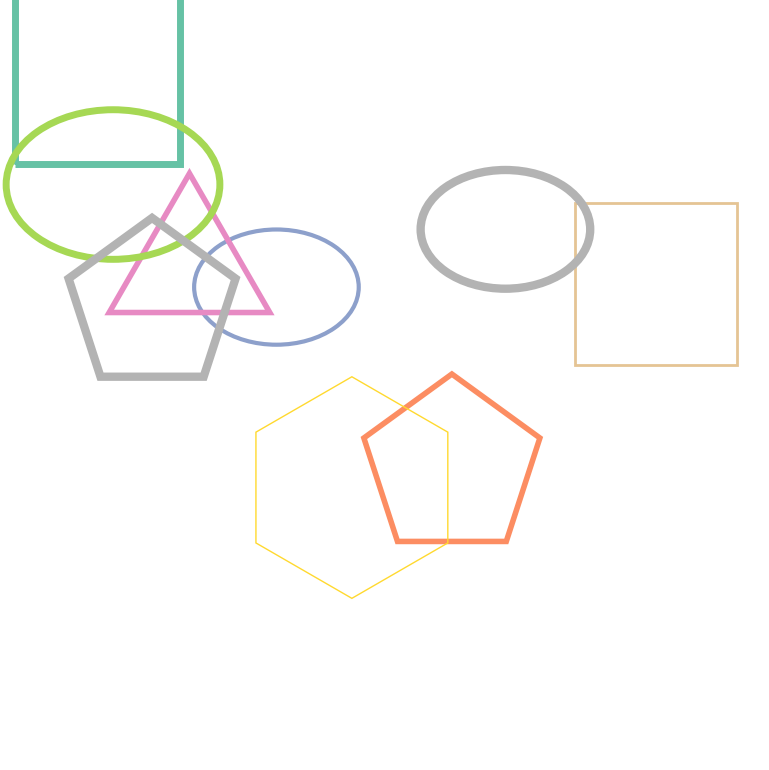[{"shape": "square", "thickness": 2.5, "radius": 0.53, "center": [0.126, 0.895]}, {"shape": "pentagon", "thickness": 2, "radius": 0.6, "center": [0.587, 0.394]}, {"shape": "oval", "thickness": 1.5, "radius": 0.53, "center": [0.359, 0.627]}, {"shape": "triangle", "thickness": 2, "radius": 0.6, "center": [0.246, 0.654]}, {"shape": "oval", "thickness": 2.5, "radius": 0.69, "center": [0.147, 0.76]}, {"shape": "hexagon", "thickness": 0.5, "radius": 0.72, "center": [0.457, 0.367]}, {"shape": "square", "thickness": 1, "radius": 0.53, "center": [0.852, 0.631]}, {"shape": "pentagon", "thickness": 3, "radius": 0.57, "center": [0.197, 0.603]}, {"shape": "oval", "thickness": 3, "radius": 0.55, "center": [0.656, 0.702]}]